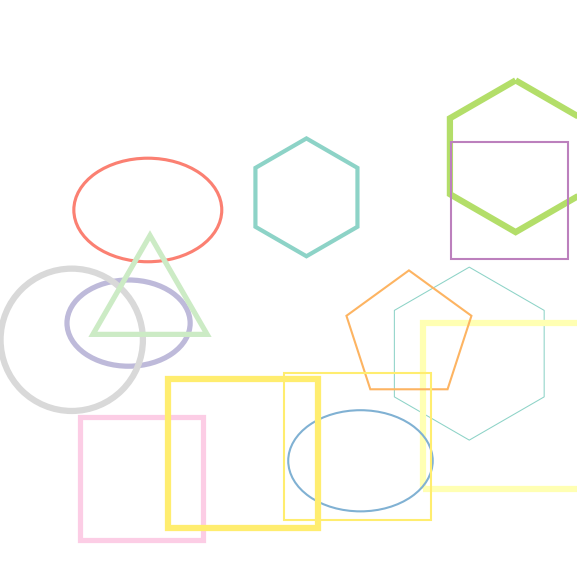[{"shape": "hexagon", "thickness": 2, "radius": 0.51, "center": [0.531, 0.657]}, {"shape": "hexagon", "thickness": 0.5, "radius": 0.75, "center": [0.813, 0.387]}, {"shape": "square", "thickness": 3, "radius": 0.72, "center": [0.877, 0.297]}, {"shape": "oval", "thickness": 2.5, "radius": 0.53, "center": [0.223, 0.44]}, {"shape": "oval", "thickness": 1.5, "radius": 0.64, "center": [0.256, 0.636]}, {"shape": "oval", "thickness": 1, "radius": 0.63, "center": [0.624, 0.201]}, {"shape": "pentagon", "thickness": 1, "radius": 0.57, "center": [0.708, 0.417]}, {"shape": "hexagon", "thickness": 3, "radius": 0.66, "center": [0.893, 0.729]}, {"shape": "square", "thickness": 2.5, "radius": 0.53, "center": [0.245, 0.17]}, {"shape": "circle", "thickness": 3, "radius": 0.62, "center": [0.124, 0.411]}, {"shape": "square", "thickness": 1, "radius": 0.51, "center": [0.882, 0.652]}, {"shape": "triangle", "thickness": 2.5, "radius": 0.57, "center": [0.26, 0.477]}, {"shape": "square", "thickness": 1, "radius": 0.64, "center": [0.619, 0.226]}, {"shape": "square", "thickness": 3, "radius": 0.65, "center": [0.421, 0.215]}]